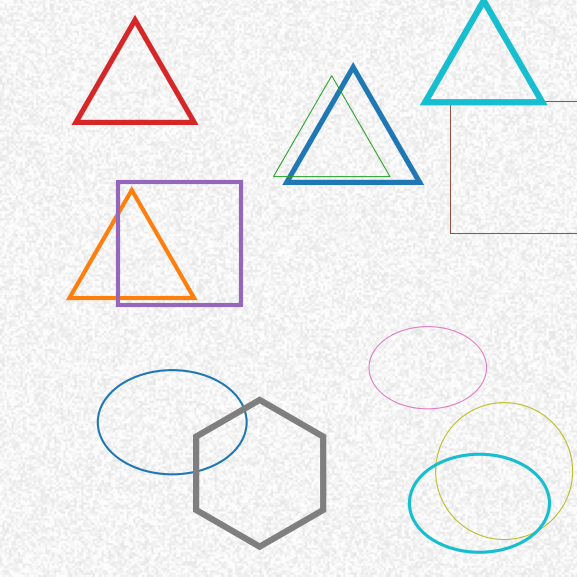[{"shape": "oval", "thickness": 1, "radius": 0.64, "center": [0.298, 0.268]}, {"shape": "triangle", "thickness": 2.5, "radius": 0.66, "center": [0.612, 0.75]}, {"shape": "triangle", "thickness": 2, "radius": 0.62, "center": [0.228, 0.545]}, {"shape": "triangle", "thickness": 0.5, "radius": 0.58, "center": [0.574, 0.752]}, {"shape": "triangle", "thickness": 2.5, "radius": 0.59, "center": [0.234, 0.846]}, {"shape": "square", "thickness": 2, "radius": 0.53, "center": [0.31, 0.577]}, {"shape": "square", "thickness": 0.5, "radius": 0.57, "center": [0.893, 0.71]}, {"shape": "oval", "thickness": 0.5, "radius": 0.51, "center": [0.741, 0.362]}, {"shape": "hexagon", "thickness": 3, "radius": 0.64, "center": [0.45, 0.18]}, {"shape": "circle", "thickness": 0.5, "radius": 0.59, "center": [0.873, 0.183]}, {"shape": "triangle", "thickness": 3, "radius": 0.59, "center": [0.838, 0.881]}, {"shape": "oval", "thickness": 1.5, "radius": 0.61, "center": [0.83, 0.128]}]